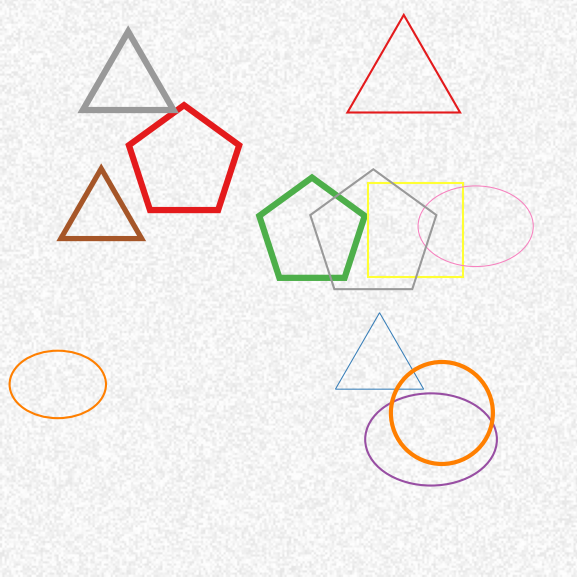[{"shape": "triangle", "thickness": 1, "radius": 0.56, "center": [0.699, 0.861]}, {"shape": "pentagon", "thickness": 3, "radius": 0.5, "center": [0.319, 0.717]}, {"shape": "triangle", "thickness": 0.5, "radius": 0.44, "center": [0.657, 0.369]}, {"shape": "pentagon", "thickness": 3, "radius": 0.48, "center": [0.54, 0.596]}, {"shape": "oval", "thickness": 1, "radius": 0.57, "center": [0.746, 0.238]}, {"shape": "circle", "thickness": 2, "radius": 0.44, "center": [0.765, 0.284]}, {"shape": "oval", "thickness": 1, "radius": 0.42, "center": [0.1, 0.333]}, {"shape": "square", "thickness": 1, "radius": 0.41, "center": [0.72, 0.601]}, {"shape": "triangle", "thickness": 2.5, "radius": 0.4, "center": [0.175, 0.626]}, {"shape": "oval", "thickness": 0.5, "radius": 0.5, "center": [0.824, 0.607]}, {"shape": "pentagon", "thickness": 1, "radius": 0.57, "center": [0.646, 0.591]}, {"shape": "triangle", "thickness": 3, "radius": 0.45, "center": [0.222, 0.854]}]